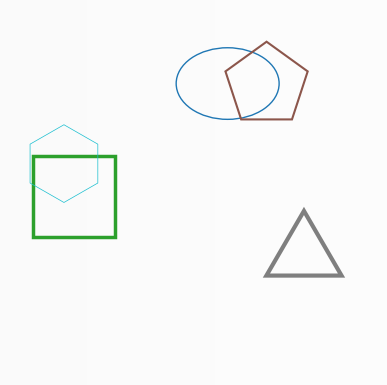[{"shape": "oval", "thickness": 1, "radius": 0.66, "center": [0.587, 0.783]}, {"shape": "square", "thickness": 2.5, "radius": 0.53, "center": [0.19, 0.49]}, {"shape": "pentagon", "thickness": 1.5, "radius": 0.56, "center": [0.688, 0.78]}, {"shape": "triangle", "thickness": 3, "radius": 0.56, "center": [0.784, 0.34]}, {"shape": "hexagon", "thickness": 0.5, "radius": 0.5, "center": [0.165, 0.575]}]